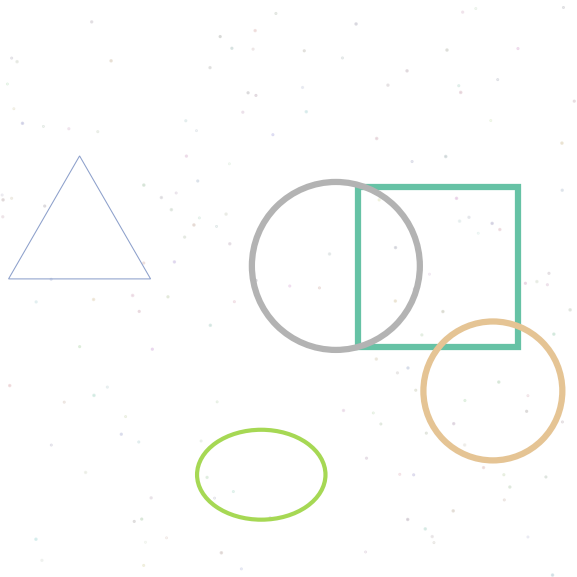[{"shape": "square", "thickness": 3, "radius": 0.69, "center": [0.758, 0.538]}, {"shape": "triangle", "thickness": 0.5, "radius": 0.71, "center": [0.138, 0.587]}, {"shape": "oval", "thickness": 2, "radius": 0.56, "center": [0.452, 0.177]}, {"shape": "circle", "thickness": 3, "radius": 0.6, "center": [0.853, 0.322]}, {"shape": "circle", "thickness": 3, "radius": 0.73, "center": [0.582, 0.539]}]